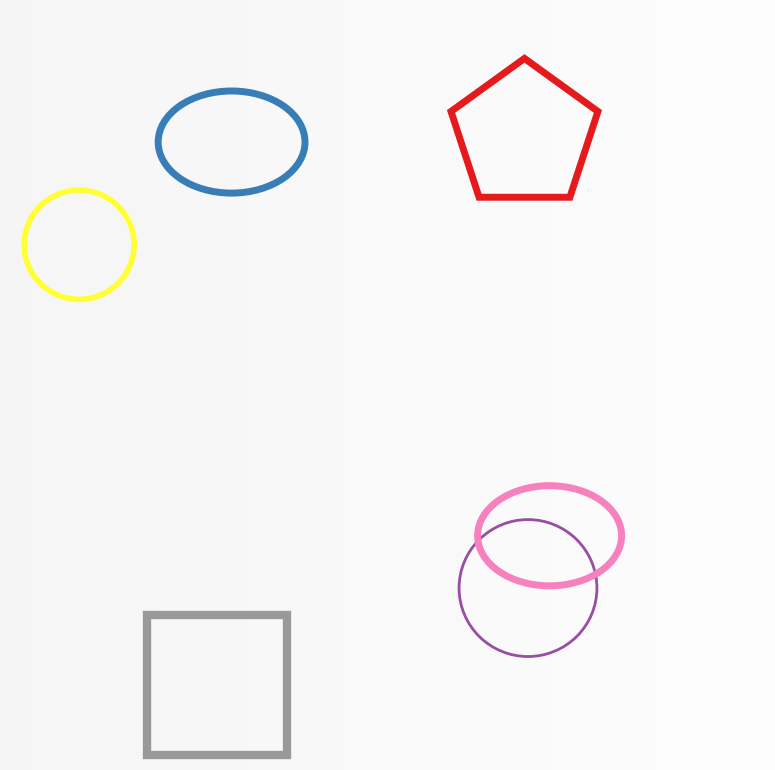[{"shape": "pentagon", "thickness": 2.5, "radius": 0.5, "center": [0.677, 0.824]}, {"shape": "oval", "thickness": 2.5, "radius": 0.47, "center": [0.299, 0.816]}, {"shape": "circle", "thickness": 1, "radius": 0.44, "center": [0.681, 0.236]}, {"shape": "circle", "thickness": 2, "radius": 0.35, "center": [0.102, 0.682]}, {"shape": "oval", "thickness": 2.5, "radius": 0.46, "center": [0.709, 0.304]}, {"shape": "square", "thickness": 3, "radius": 0.45, "center": [0.28, 0.11]}]